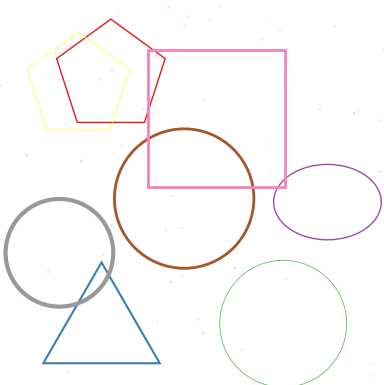[{"shape": "pentagon", "thickness": 1, "radius": 0.74, "center": [0.288, 0.802]}, {"shape": "triangle", "thickness": 1.5, "radius": 0.87, "center": [0.264, 0.144]}, {"shape": "circle", "thickness": 0.5, "radius": 0.82, "center": [0.736, 0.159]}, {"shape": "oval", "thickness": 1, "radius": 0.7, "center": [0.851, 0.475]}, {"shape": "pentagon", "thickness": 0.5, "radius": 0.7, "center": [0.203, 0.776]}, {"shape": "circle", "thickness": 2, "radius": 0.91, "center": [0.478, 0.484]}, {"shape": "square", "thickness": 2, "radius": 0.89, "center": [0.562, 0.692]}, {"shape": "circle", "thickness": 3, "radius": 0.7, "center": [0.154, 0.343]}]